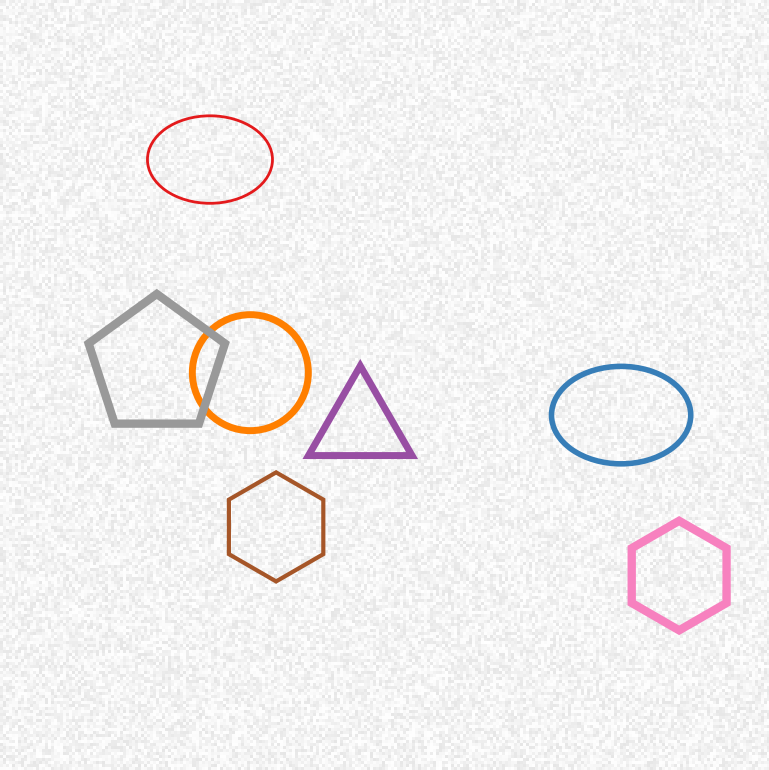[{"shape": "oval", "thickness": 1, "radius": 0.41, "center": [0.273, 0.793]}, {"shape": "oval", "thickness": 2, "radius": 0.45, "center": [0.807, 0.461]}, {"shape": "triangle", "thickness": 2.5, "radius": 0.39, "center": [0.468, 0.447]}, {"shape": "circle", "thickness": 2.5, "radius": 0.38, "center": [0.325, 0.516]}, {"shape": "hexagon", "thickness": 1.5, "radius": 0.35, "center": [0.359, 0.316]}, {"shape": "hexagon", "thickness": 3, "radius": 0.36, "center": [0.882, 0.253]}, {"shape": "pentagon", "thickness": 3, "radius": 0.47, "center": [0.204, 0.525]}]